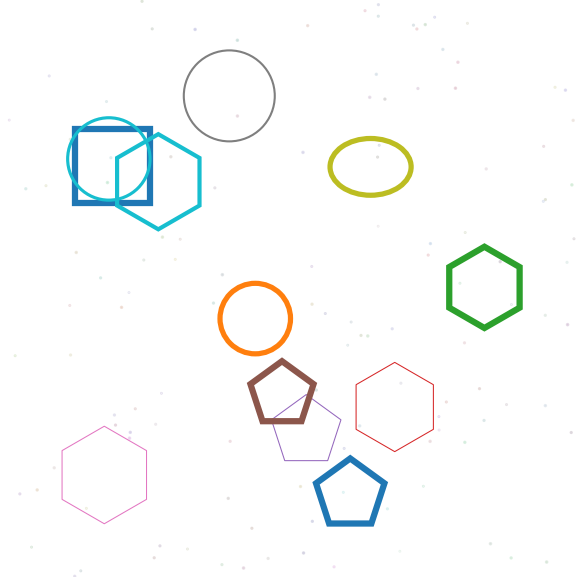[{"shape": "square", "thickness": 3, "radius": 0.32, "center": [0.195, 0.712]}, {"shape": "pentagon", "thickness": 3, "radius": 0.31, "center": [0.606, 0.143]}, {"shape": "circle", "thickness": 2.5, "radius": 0.31, "center": [0.442, 0.447]}, {"shape": "hexagon", "thickness": 3, "radius": 0.35, "center": [0.839, 0.502]}, {"shape": "hexagon", "thickness": 0.5, "radius": 0.39, "center": [0.684, 0.294]}, {"shape": "pentagon", "thickness": 0.5, "radius": 0.32, "center": [0.53, 0.253]}, {"shape": "pentagon", "thickness": 3, "radius": 0.29, "center": [0.488, 0.316]}, {"shape": "hexagon", "thickness": 0.5, "radius": 0.42, "center": [0.181, 0.177]}, {"shape": "circle", "thickness": 1, "radius": 0.39, "center": [0.397, 0.833]}, {"shape": "oval", "thickness": 2.5, "radius": 0.35, "center": [0.642, 0.71]}, {"shape": "hexagon", "thickness": 2, "radius": 0.41, "center": [0.274, 0.684]}, {"shape": "circle", "thickness": 1.5, "radius": 0.36, "center": [0.188, 0.724]}]